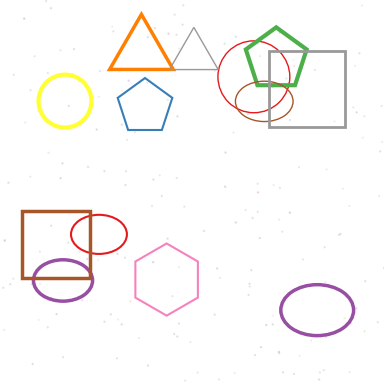[{"shape": "oval", "thickness": 1.5, "radius": 0.36, "center": [0.257, 0.391]}, {"shape": "circle", "thickness": 1, "radius": 0.47, "center": [0.659, 0.801]}, {"shape": "pentagon", "thickness": 1.5, "radius": 0.37, "center": [0.377, 0.723]}, {"shape": "pentagon", "thickness": 3, "radius": 0.42, "center": [0.717, 0.846]}, {"shape": "oval", "thickness": 2.5, "radius": 0.38, "center": [0.164, 0.272]}, {"shape": "oval", "thickness": 2.5, "radius": 0.47, "center": [0.824, 0.194]}, {"shape": "triangle", "thickness": 2.5, "radius": 0.48, "center": [0.367, 0.867]}, {"shape": "circle", "thickness": 3, "radius": 0.34, "center": [0.169, 0.737]}, {"shape": "oval", "thickness": 1, "radius": 0.37, "center": [0.686, 0.737]}, {"shape": "square", "thickness": 2.5, "radius": 0.44, "center": [0.146, 0.365]}, {"shape": "hexagon", "thickness": 1.5, "radius": 0.47, "center": [0.433, 0.274]}, {"shape": "square", "thickness": 2, "radius": 0.5, "center": [0.797, 0.769]}, {"shape": "triangle", "thickness": 1, "radius": 0.37, "center": [0.503, 0.856]}]